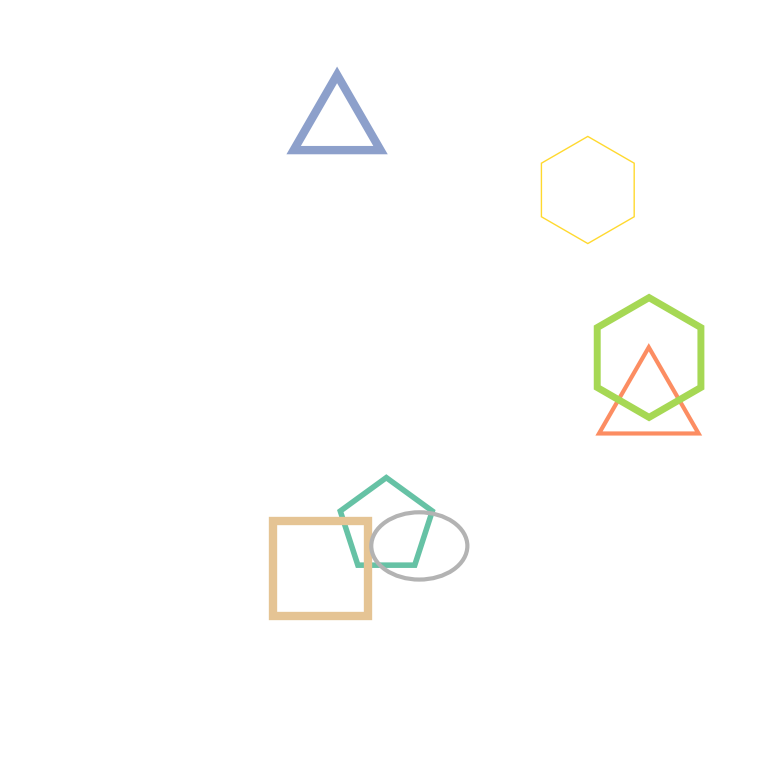[{"shape": "pentagon", "thickness": 2, "radius": 0.31, "center": [0.502, 0.317]}, {"shape": "triangle", "thickness": 1.5, "radius": 0.37, "center": [0.843, 0.474]}, {"shape": "triangle", "thickness": 3, "radius": 0.33, "center": [0.438, 0.838]}, {"shape": "hexagon", "thickness": 2.5, "radius": 0.39, "center": [0.843, 0.536]}, {"shape": "hexagon", "thickness": 0.5, "radius": 0.35, "center": [0.763, 0.753]}, {"shape": "square", "thickness": 3, "radius": 0.31, "center": [0.416, 0.261]}, {"shape": "oval", "thickness": 1.5, "radius": 0.31, "center": [0.545, 0.291]}]